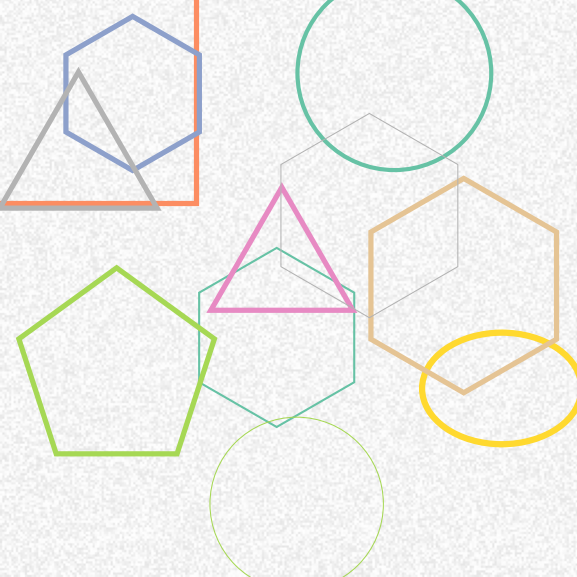[{"shape": "circle", "thickness": 2, "radius": 0.84, "center": [0.683, 0.872]}, {"shape": "hexagon", "thickness": 1, "radius": 0.78, "center": [0.479, 0.415]}, {"shape": "square", "thickness": 2.5, "radius": 0.97, "center": [0.146, 0.842]}, {"shape": "hexagon", "thickness": 2.5, "radius": 0.67, "center": [0.23, 0.837]}, {"shape": "triangle", "thickness": 2.5, "radius": 0.71, "center": [0.488, 0.533]}, {"shape": "pentagon", "thickness": 2.5, "radius": 0.89, "center": [0.202, 0.357]}, {"shape": "circle", "thickness": 0.5, "radius": 0.75, "center": [0.514, 0.127]}, {"shape": "oval", "thickness": 3, "radius": 0.69, "center": [0.869, 0.327]}, {"shape": "hexagon", "thickness": 2.5, "radius": 0.93, "center": [0.803, 0.505]}, {"shape": "triangle", "thickness": 2.5, "radius": 0.79, "center": [0.136, 0.717]}, {"shape": "hexagon", "thickness": 0.5, "radius": 0.88, "center": [0.64, 0.626]}]